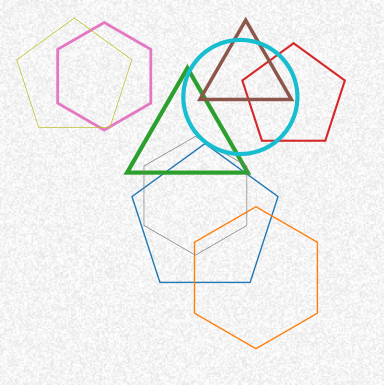[{"shape": "pentagon", "thickness": 1, "radius": 1.0, "center": [0.532, 0.428]}, {"shape": "hexagon", "thickness": 1, "radius": 0.92, "center": [0.665, 0.279]}, {"shape": "triangle", "thickness": 3, "radius": 0.91, "center": [0.487, 0.642]}, {"shape": "pentagon", "thickness": 1.5, "radius": 0.7, "center": [0.763, 0.748]}, {"shape": "triangle", "thickness": 2.5, "radius": 0.69, "center": [0.638, 0.81]}, {"shape": "hexagon", "thickness": 2, "radius": 0.7, "center": [0.271, 0.802]}, {"shape": "hexagon", "thickness": 0.5, "radius": 0.77, "center": [0.508, 0.492]}, {"shape": "pentagon", "thickness": 0.5, "radius": 0.79, "center": [0.193, 0.796]}, {"shape": "circle", "thickness": 3, "radius": 0.74, "center": [0.624, 0.748]}]